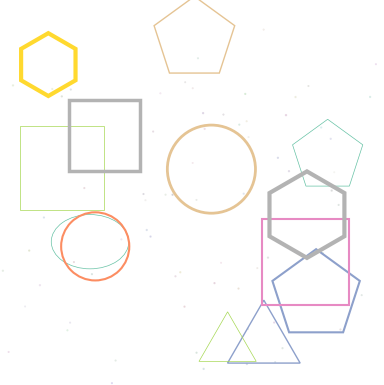[{"shape": "oval", "thickness": 0.5, "radius": 0.5, "center": [0.234, 0.372]}, {"shape": "pentagon", "thickness": 0.5, "radius": 0.48, "center": [0.851, 0.594]}, {"shape": "circle", "thickness": 1.5, "radius": 0.44, "center": [0.247, 0.36]}, {"shape": "triangle", "thickness": 1, "radius": 0.54, "center": [0.685, 0.111]}, {"shape": "pentagon", "thickness": 1.5, "radius": 0.6, "center": [0.821, 0.233]}, {"shape": "square", "thickness": 1.5, "radius": 0.56, "center": [0.794, 0.32]}, {"shape": "triangle", "thickness": 0.5, "radius": 0.43, "center": [0.591, 0.104]}, {"shape": "square", "thickness": 0.5, "radius": 0.55, "center": [0.162, 0.564]}, {"shape": "hexagon", "thickness": 3, "radius": 0.41, "center": [0.125, 0.832]}, {"shape": "circle", "thickness": 2, "radius": 0.57, "center": [0.549, 0.561]}, {"shape": "pentagon", "thickness": 1, "radius": 0.55, "center": [0.505, 0.899]}, {"shape": "square", "thickness": 2.5, "radius": 0.46, "center": [0.271, 0.647]}, {"shape": "hexagon", "thickness": 3, "radius": 0.56, "center": [0.797, 0.442]}]